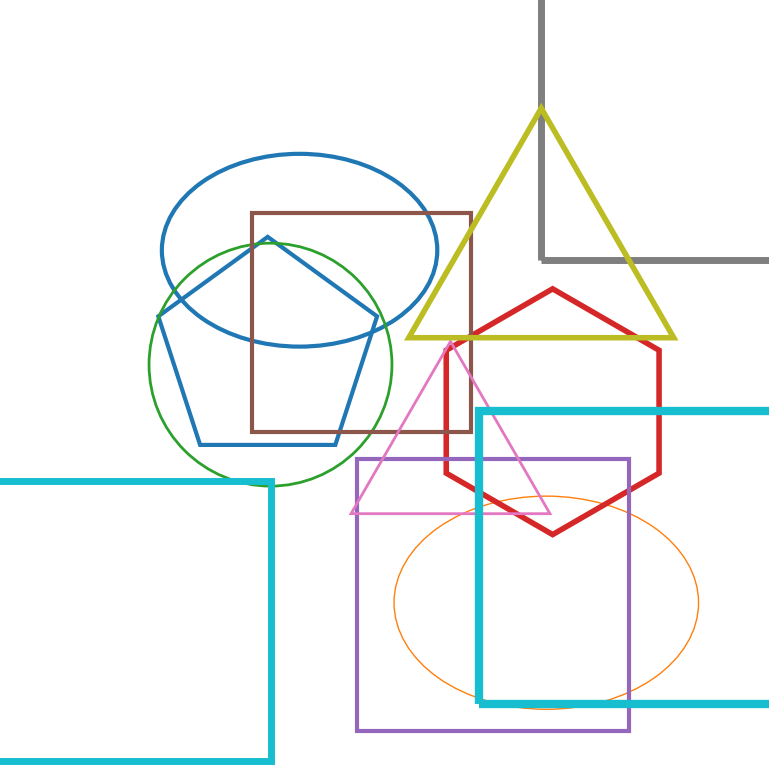[{"shape": "oval", "thickness": 1.5, "radius": 0.89, "center": [0.389, 0.675]}, {"shape": "pentagon", "thickness": 1.5, "radius": 0.75, "center": [0.348, 0.543]}, {"shape": "oval", "thickness": 0.5, "radius": 0.99, "center": [0.709, 0.217]}, {"shape": "circle", "thickness": 1, "radius": 0.79, "center": [0.351, 0.526]}, {"shape": "hexagon", "thickness": 2, "radius": 0.8, "center": [0.718, 0.465]}, {"shape": "square", "thickness": 1.5, "radius": 0.88, "center": [0.641, 0.228]}, {"shape": "square", "thickness": 1.5, "radius": 0.71, "center": [0.469, 0.581]}, {"shape": "triangle", "thickness": 1, "radius": 0.75, "center": [0.585, 0.407]}, {"shape": "square", "thickness": 2.5, "radius": 0.9, "center": [0.883, 0.843]}, {"shape": "triangle", "thickness": 2, "radius": 0.99, "center": [0.703, 0.661]}, {"shape": "square", "thickness": 3, "radius": 0.95, "center": [0.813, 0.276]}, {"shape": "square", "thickness": 2.5, "radius": 0.91, "center": [0.169, 0.193]}]